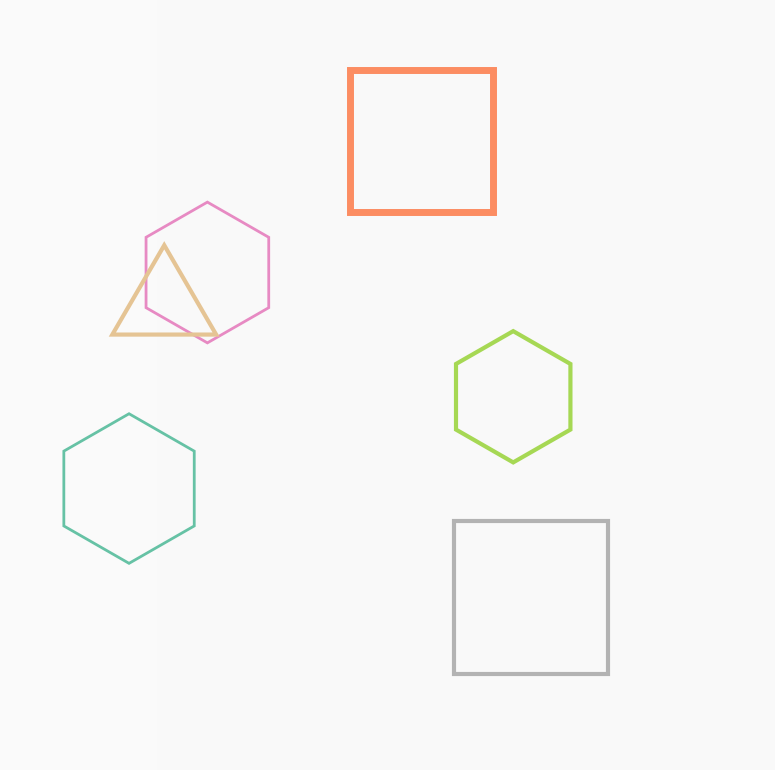[{"shape": "hexagon", "thickness": 1, "radius": 0.49, "center": [0.167, 0.366]}, {"shape": "square", "thickness": 2.5, "radius": 0.46, "center": [0.544, 0.817]}, {"shape": "hexagon", "thickness": 1, "radius": 0.46, "center": [0.268, 0.646]}, {"shape": "hexagon", "thickness": 1.5, "radius": 0.43, "center": [0.662, 0.485]}, {"shape": "triangle", "thickness": 1.5, "radius": 0.39, "center": [0.212, 0.604]}, {"shape": "square", "thickness": 1.5, "radius": 0.5, "center": [0.685, 0.224]}]